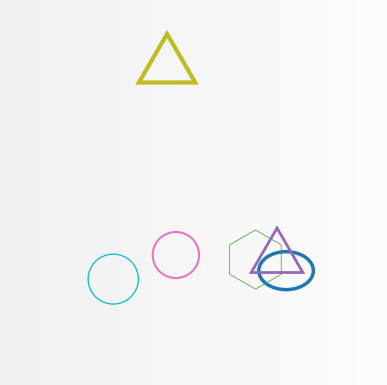[{"shape": "oval", "thickness": 2.5, "radius": 0.35, "center": [0.738, 0.297]}, {"shape": "hexagon", "thickness": 0.5, "radius": 0.38, "center": [0.659, 0.326]}, {"shape": "triangle", "thickness": 2, "radius": 0.39, "center": [0.715, 0.331]}, {"shape": "circle", "thickness": 1.5, "radius": 0.3, "center": [0.454, 0.338]}, {"shape": "triangle", "thickness": 3, "radius": 0.42, "center": [0.431, 0.828]}, {"shape": "circle", "thickness": 1, "radius": 0.32, "center": [0.292, 0.275]}]